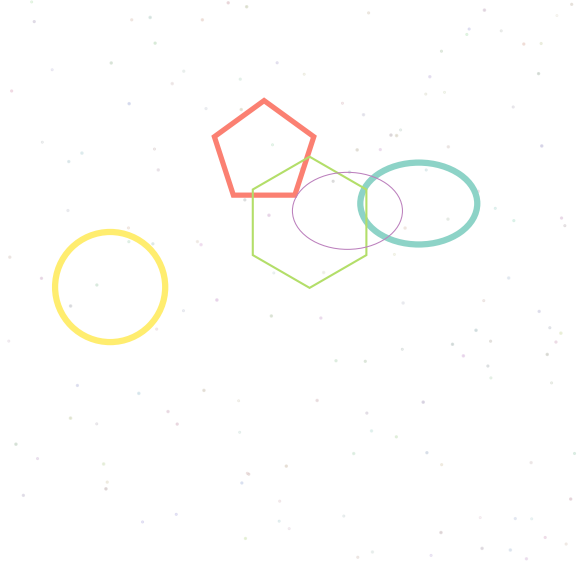[{"shape": "oval", "thickness": 3, "radius": 0.51, "center": [0.725, 0.647]}, {"shape": "pentagon", "thickness": 2.5, "radius": 0.45, "center": [0.457, 0.734]}, {"shape": "hexagon", "thickness": 1, "radius": 0.57, "center": [0.536, 0.614]}, {"shape": "oval", "thickness": 0.5, "radius": 0.48, "center": [0.602, 0.634]}, {"shape": "circle", "thickness": 3, "radius": 0.48, "center": [0.191, 0.502]}]